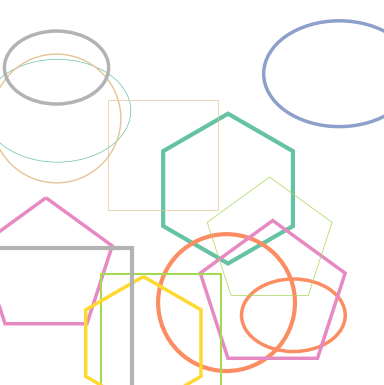[{"shape": "hexagon", "thickness": 3, "radius": 0.97, "center": [0.592, 0.51]}, {"shape": "oval", "thickness": 0.5, "radius": 0.95, "center": [0.149, 0.712]}, {"shape": "circle", "thickness": 3, "radius": 0.89, "center": [0.588, 0.214]}, {"shape": "oval", "thickness": 2.5, "radius": 0.67, "center": [0.762, 0.181]}, {"shape": "oval", "thickness": 2.5, "radius": 0.98, "center": [0.881, 0.809]}, {"shape": "pentagon", "thickness": 2.5, "radius": 0.9, "center": [0.119, 0.305]}, {"shape": "pentagon", "thickness": 2.5, "radius": 0.99, "center": [0.708, 0.229]}, {"shape": "pentagon", "thickness": 0.5, "radius": 0.85, "center": [0.7, 0.37]}, {"shape": "square", "thickness": 1.5, "radius": 0.78, "center": [0.418, 0.133]}, {"shape": "hexagon", "thickness": 2.5, "radius": 0.86, "center": [0.372, 0.109]}, {"shape": "circle", "thickness": 1, "radius": 0.84, "center": [0.147, 0.692]}, {"shape": "square", "thickness": 0.5, "radius": 0.72, "center": [0.423, 0.598]}, {"shape": "square", "thickness": 3, "radius": 0.96, "center": [0.151, 0.163]}, {"shape": "oval", "thickness": 2.5, "radius": 0.68, "center": [0.147, 0.825]}]